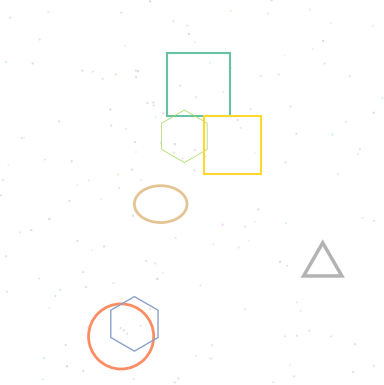[{"shape": "square", "thickness": 1.5, "radius": 0.41, "center": [0.515, 0.781]}, {"shape": "circle", "thickness": 2, "radius": 0.42, "center": [0.315, 0.126]}, {"shape": "hexagon", "thickness": 1, "radius": 0.35, "center": [0.349, 0.159]}, {"shape": "hexagon", "thickness": 0.5, "radius": 0.34, "center": [0.479, 0.646]}, {"shape": "square", "thickness": 1.5, "radius": 0.37, "center": [0.603, 0.623]}, {"shape": "oval", "thickness": 2, "radius": 0.34, "center": [0.417, 0.47]}, {"shape": "triangle", "thickness": 2.5, "radius": 0.29, "center": [0.838, 0.312]}]